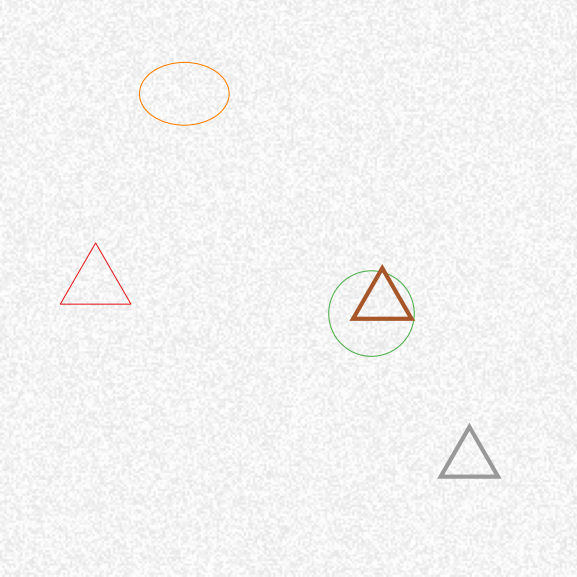[{"shape": "triangle", "thickness": 0.5, "radius": 0.35, "center": [0.166, 0.508]}, {"shape": "circle", "thickness": 0.5, "radius": 0.37, "center": [0.643, 0.456]}, {"shape": "oval", "thickness": 0.5, "radius": 0.39, "center": [0.319, 0.837]}, {"shape": "triangle", "thickness": 2, "radius": 0.29, "center": [0.662, 0.476]}, {"shape": "triangle", "thickness": 2, "radius": 0.29, "center": [0.813, 0.202]}]